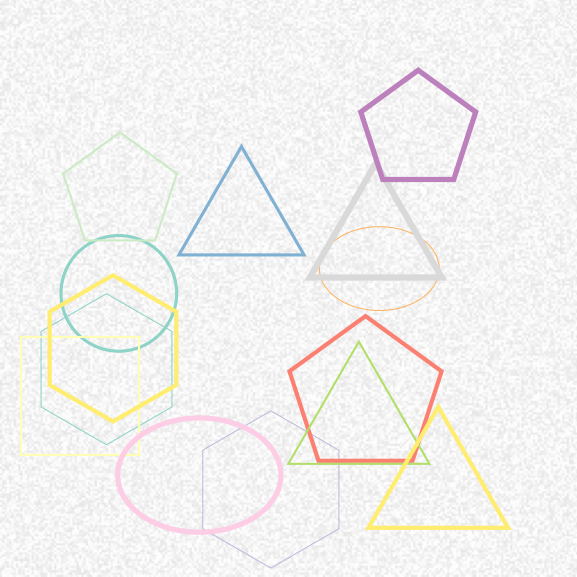[{"shape": "hexagon", "thickness": 0.5, "radius": 0.65, "center": [0.184, 0.36]}, {"shape": "circle", "thickness": 1.5, "radius": 0.5, "center": [0.206, 0.491]}, {"shape": "square", "thickness": 1, "radius": 0.51, "center": [0.138, 0.313]}, {"shape": "hexagon", "thickness": 0.5, "radius": 0.68, "center": [0.469, 0.152]}, {"shape": "pentagon", "thickness": 2, "radius": 0.69, "center": [0.633, 0.313]}, {"shape": "triangle", "thickness": 1.5, "radius": 0.63, "center": [0.418, 0.62]}, {"shape": "oval", "thickness": 0.5, "radius": 0.52, "center": [0.657, 0.534]}, {"shape": "triangle", "thickness": 1, "radius": 0.71, "center": [0.621, 0.266]}, {"shape": "oval", "thickness": 2.5, "radius": 0.71, "center": [0.345, 0.176]}, {"shape": "triangle", "thickness": 3, "radius": 0.66, "center": [0.651, 0.585]}, {"shape": "pentagon", "thickness": 2.5, "radius": 0.52, "center": [0.724, 0.773]}, {"shape": "pentagon", "thickness": 1, "radius": 0.52, "center": [0.208, 0.666]}, {"shape": "triangle", "thickness": 2, "radius": 0.7, "center": [0.759, 0.155]}, {"shape": "hexagon", "thickness": 2, "radius": 0.63, "center": [0.196, 0.396]}]